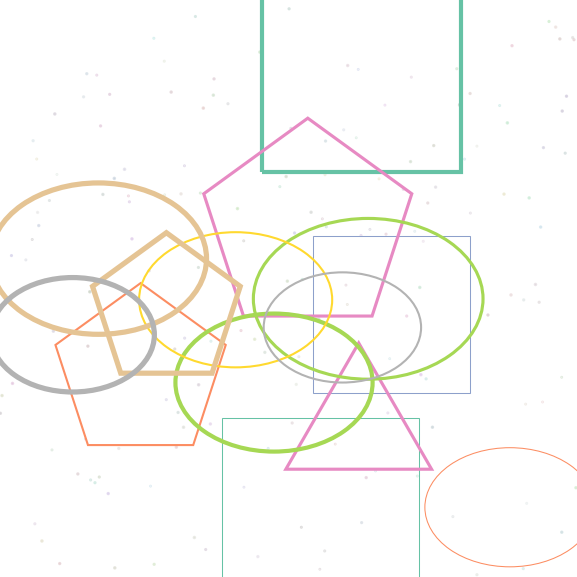[{"shape": "square", "thickness": 2, "radius": 0.86, "center": [0.626, 0.875]}, {"shape": "square", "thickness": 0.5, "radius": 0.85, "center": [0.556, 0.105]}, {"shape": "pentagon", "thickness": 1, "radius": 0.78, "center": [0.243, 0.354]}, {"shape": "oval", "thickness": 0.5, "radius": 0.74, "center": [0.883, 0.121]}, {"shape": "square", "thickness": 0.5, "radius": 0.68, "center": [0.678, 0.455]}, {"shape": "triangle", "thickness": 1.5, "radius": 0.73, "center": [0.621, 0.26]}, {"shape": "pentagon", "thickness": 1.5, "radius": 0.95, "center": [0.533, 0.605]}, {"shape": "oval", "thickness": 2, "radius": 0.85, "center": [0.474, 0.337]}, {"shape": "oval", "thickness": 1.5, "radius": 0.99, "center": [0.638, 0.482]}, {"shape": "oval", "thickness": 1, "radius": 0.84, "center": [0.408, 0.48]}, {"shape": "oval", "thickness": 2.5, "radius": 0.94, "center": [0.17, 0.551]}, {"shape": "pentagon", "thickness": 2.5, "radius": 0.67, "center": [0.288, 0.462]}, {"shape": "oval", "thickness": 2.5, "radius": 0.71, "center": [0.126, 0.419]}, {"shape": "oval", "thickness": 1, "radius": 0.68, "center": [0.593, 0.432]}]